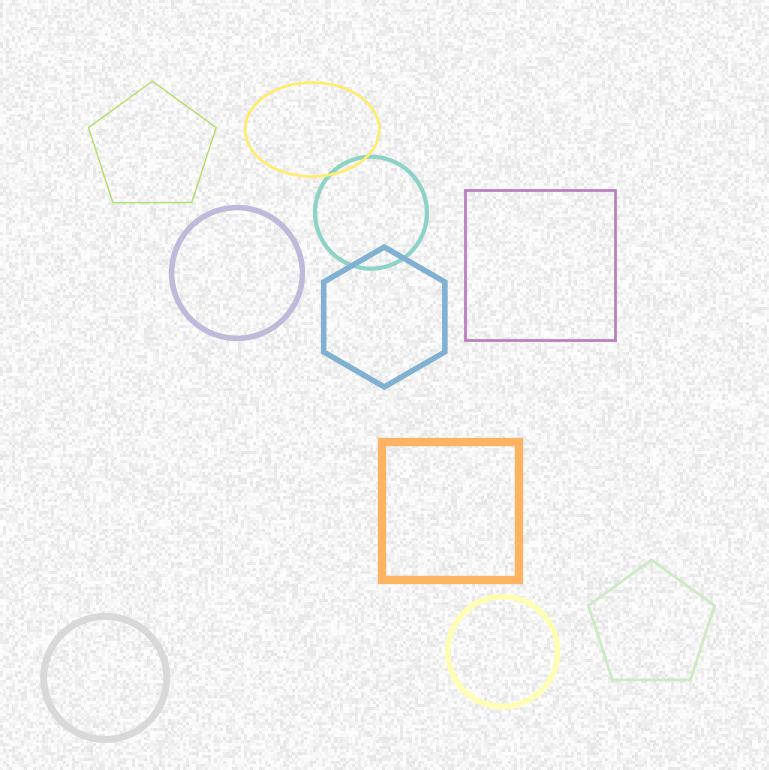[{"shape": "circle", "thickness": 1.5, "radius": 0.36, "center": [0.482, 0.724]}, {"shape": "circle", "thickness": 2, "radius": 0.36, "center": [0.653, 0.154]}, {"shape": "circle", "thickness": 2, "radius": 0.42, "center": [0.308, 0.645]}, {"shape": "hexagon", "thickness": 2, "radius": 0.45, "center": [0.499, 0.588]}, {"shape": "square", "thickness": 3, "radius": 0.45, "center": [0.585, 0.336]}, {"shape": "pentagon", "thickness": 0.5, "radius": 0.44, "center": [0.198, 0.807]}, {"shape": "circle", "thickness": 2.5, "radius": 0.4, "center": [0.137, 0.12]}, {"shape": "square", "thickness": 1, "radius": 0.49, "center": [0.701, 0.656]}, {"shape": "pentagon", "thickness": 1, "radius": 0.43, "center": [0.846, 0.187]}, {"shape": "oval", "thickness": 1, "radius": 0.44, "center": [0.406, 0.832]}]